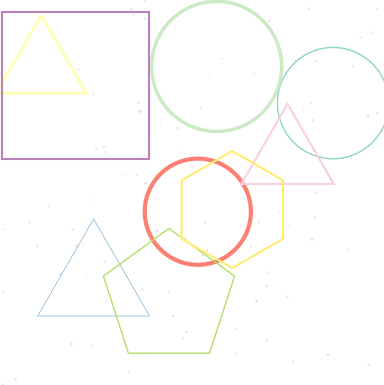[{"shape": "circle", "thickness": 1, "radius": 0.72, "center": [0.865, 0.732]}, {"shape": "triangle", "thickness": 2, "radius": 0.68, "center": [0.107, 0.825]}, {"shape": "circle", "thickness": 3, "radius": 0.69, "center": [0.514, 0.45]}, {"shape": "triangle", "thickness": 0.5, "radius": 0.84, "center": [0.243, 0.263]}, {"shape": "pentagon", "thickness": 1, "radius": 0.9, "center": [0.439, 0.227]}, {"shape": "triangle", "thickness": 1.5, "radius": 0.69, "center": [0.747, 0.591]}, {"shape": "square", "thickness": 1.5, "radius": 0.95, "center": [0.195, 0.777]}, {"shape": "circle", "thickness": 2.5, "radius": 0.84, "center": [0.563, 0.827]}, {"shape": "hexagon", "thickness": 1.5, "radius": 0.76, "center": [0.603, 0.456]}]